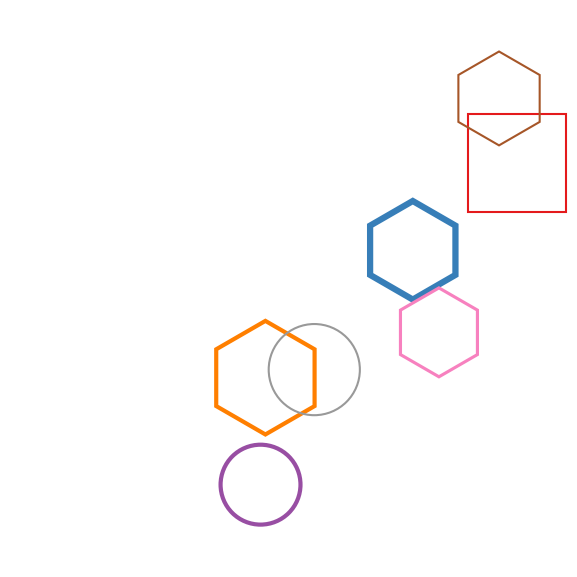[{"shape": "square", "thickness": 1, "radius": 0.42, "center": [0.895, 0.717]}, {"shape": "hexagon", "thickness": 3, "radius": 0.43, "center": [0.715, 0.566]}, {"shape": "circle", "thickness": 2, "radius": 0.35, "center": [0.451, 0.16]}, {"shape": "hexagon", "thickness": 2, "radius": 0.49, "center": [0.46, 0.345]}, {"shape": "hexagon", "thickness": 1, "radius": 0.41, "center": [0.864, 0.829]}, {"shape": "hexagon", "thickness": 1.5, "radius": 0.38, "center": [0.76, 0.424]}, {"shape": "circle", "thickness": 1, "radius": 0.39, "center": [0.544, 0.359]}]